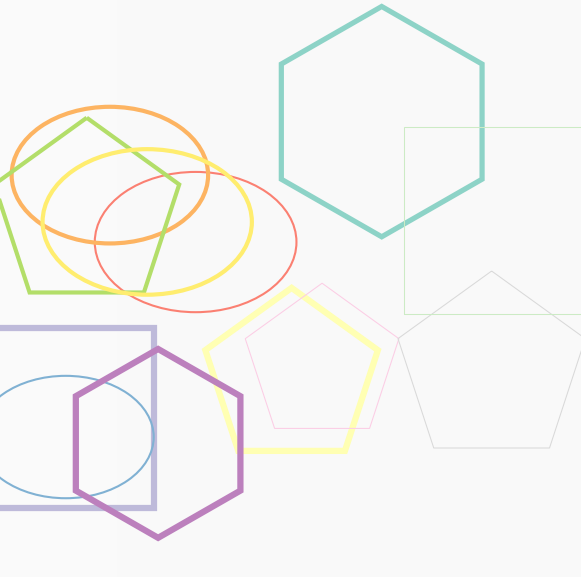[{"shape": "hexagon", "thickness": 2.5, "radius": 1.0, "center": [0.657, 0.789]}, {"shape": "pentagon", "thickness": 3, "radius": 0.78, "center": [0.502, 0.345]}, {"shape": "square", "thickness": 3, "radius": 0.78, "center": [0.109, 0.275]}, {"shape": "oval", "thickness": 1, "radius": 0.87, "center": [0.337, 0.58]}, {"shape": "oval", "thickness": 1, "radius": 0.76, "center": [0.113, 0.242]}, {"shape": "oval", "thickness": 2, "radius": 0.85, "center": [0.189, 0.696]}, {"shape": "pentagon", "thickness": 2, "radius": 0.84, "center": [0.149, 0.628]}, {"shape": "pentagon", "thickness": 0.5, "radius": 0.69, "center": [0.554, 0.37]}, {"shape": "pentagon", "thickness": 0.5, "radius": 0.85, "center": [0.846, 0.36]}, {"shape": "hexagon", "thickness": 3, "radius": 0.82, "center": [0.272, 0.231]}, {"shape": "square", "thickness": 0.5, "radius": 0.81, "center": [0.857, 0.617]}, {"shape": "oval", "thickness": 2, "radius": 0.9, "center": [0.253, 0.615]}]